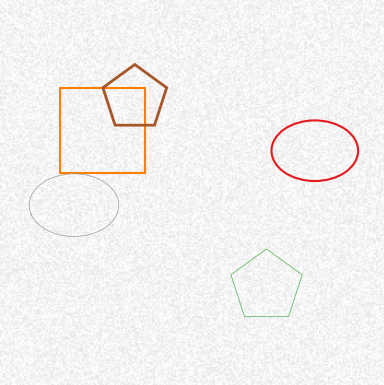[{"shape": "oval", "thickness": 1.5, "radius": 0.56, "center": [0.818, 0.609]}, {"shape": "pentagon", "thickness": 0.5, "radius": 0.49, "center": [0.692, 0.256]}, {"shape": "square", "thickness": 1.5, "radius": 0.55, "center": [0.267, 0.662]}, {"shape": "pentagon", "thickness": 2, "radius": 0.44, "center": [0.35, 0.745]}, {"shape": "oval", "thickness": 0.5, "radius": 0.58, "center": [0.192, 0.467]}]